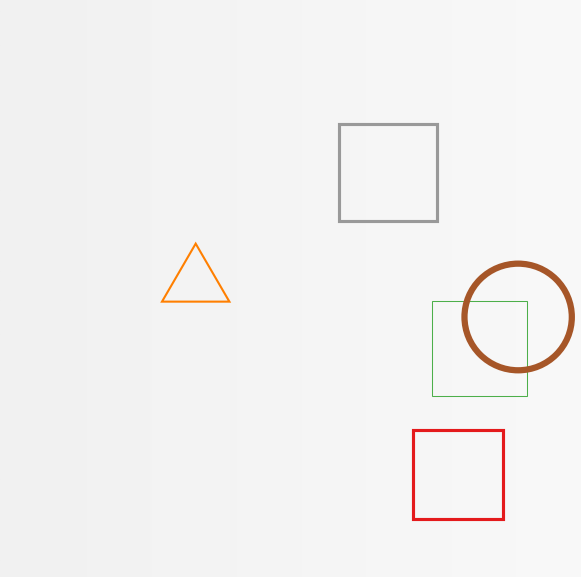[{"shape": "square", "thickness": 1.5, "radius": 0.39, "center": [0.788, 0.177]}, {"shape": "square", "thickness": 0.5, "radius": 0.41, "center": [0.825, 0.396]}, {"shape": "triangle", "thickness": 1, "radius": 0.33, "center": [0.337, 0.51]}, {"shape": "circle", "thickness": 3, "radius": 0.46, "center": [0.891, 0.45]}, {"shape": "square", "thickness": 1.5, "radius": 0.42, "center": [0.667, 0.701]}]